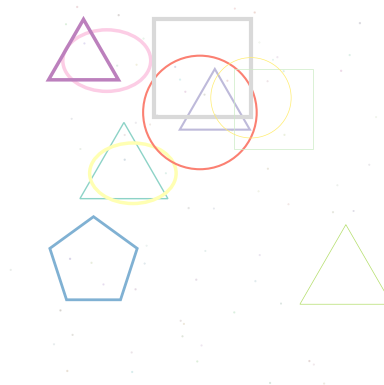[{"shape": "triangle", "thickness": 1, "radius": 0.66, "center": [0.322, 0.55]}, {"shape": "oval", "thickness": 2.5, "radius": 0.56, "center": [0.345, 0.55]}, {"shape": "triangle", "thickness": 1.5, "radius": 0.53, "center": [0.558, 0.716]}, {"shape": "circle", "thickness": 1.5, "radius": 0.74, "center": [0.519, 0.708]}, {"shape": "pentagon", "thickness": 2, "radius": 0.6, "center": [0.243, 0.318]}, {"shape": "triangle", "thickness": 0.5, "radius": 0.69, "center": [0.898, 0.279]}, {"shape": "oval", "thickness": 2.5, "radius": 0.57, "center": [0.277, 0.843]}, {"shape": "square", "thickness": 3, "radius": 0.63, "center": [0.526, 0.823]}, {"shape": "triangle", "thickness": 2.5, "radius": 0.52, "center": [0.217, 0.845]}, {"shape": "square", "thickness": 0.5, "radius": 0.52, "center": [0.71, 0.717]}, {"shape": "circle", "thickness": 0.5, "radius": 0.52, "center": [0.652, 0.746]}]